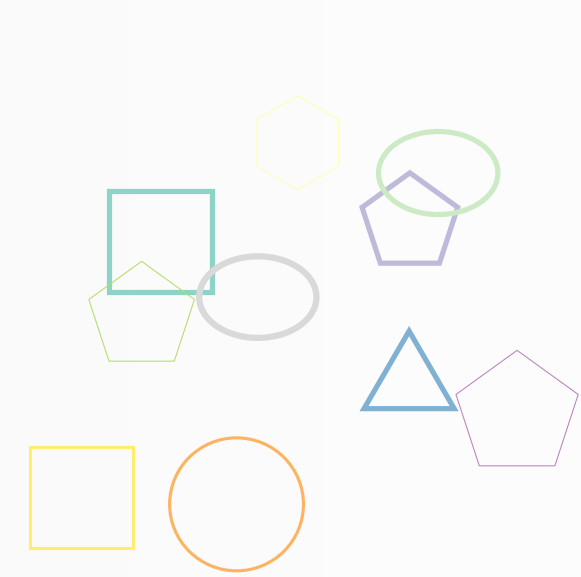[{"shape": "square", "thickness": 2.5, "radius": 0.44, "center": [0.276, 0.581]}, {"shape": "hexagon", "thickness": 0.5, "radius": 0.41, "center": [0.512, 0.752]}, {"shape": "pentagon", "thickness": 2.5, "radius": 0.43, "center": [0.705, 0.613]}, {"shape": "triangle", "thickness": 2.5, "radius": 0.45, "center": [0.704, 0.336]}, {"shape": "circle", "thickness": 1.5, "radius": 0.58, "center": [0.407, 0.126]}, {"shape": "pentagon", "thickness": 0.5, "radius": 0.48, "center": [0.244, 0.451]}, {"shape": "oval", "thickness": 3, "radius": 0.5, "center": [0.444, 0.485]}, {"shape": "pentagon", "thickness": 0.5, "radius": 0.55, "center": [0.89, 0.282]}, {"shape": "oval", "thickness": 2.5, "radius": 0.51, "center": [0.754, 0.7]}, {"shape": "square", "thickness": 1.5, "radius": 0.44, "center": [0.14, 0.138]}]